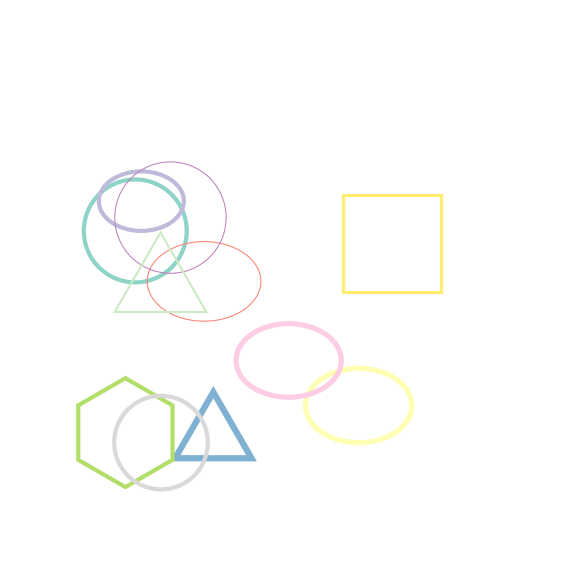[{"shape": "circle", "thickness": 2, "radius": 0.45, "center": [0.234, 0.599]}, {"shape": "oval", "thickness": 2.5, "radius": 0.46, "center": [0.621, 0.297]}, {"shape": "oval", "thickness": 2, "radius": 0.37, "center": [0.245, 0.651]}, {"shape": "oval", "thickness": 0.5, "radius": 0.49, "center": [0.353, 0.512]}, {"shape": "triangle", "thickness": 3, "radius": 0.38, "center": [0.369, 0.244]}, {"shape": "hexagon", "thickness": 2, "radius": 0.47, "center": [0.217, 0.25]}, {"shape": "oval", "thickness": 2.5, "radius": 0.46, "center": [0.5, 0.375]}, {"shape": "circle", "thickness": 2, "radius": 0.41, "center": [0.279, 0.233]}, {"shape": "circle", "thickness": 0.5, "radius": 0.48, "center": [0.295, 0.622]}, {"shape": "triangle", "thickness": 1, "radius": 0.46, "center": [0.278, 0.505]}, {"shape": "square", "thickness": 1.5, "radius": 0.42, "center": [0.678, 0.578]}]